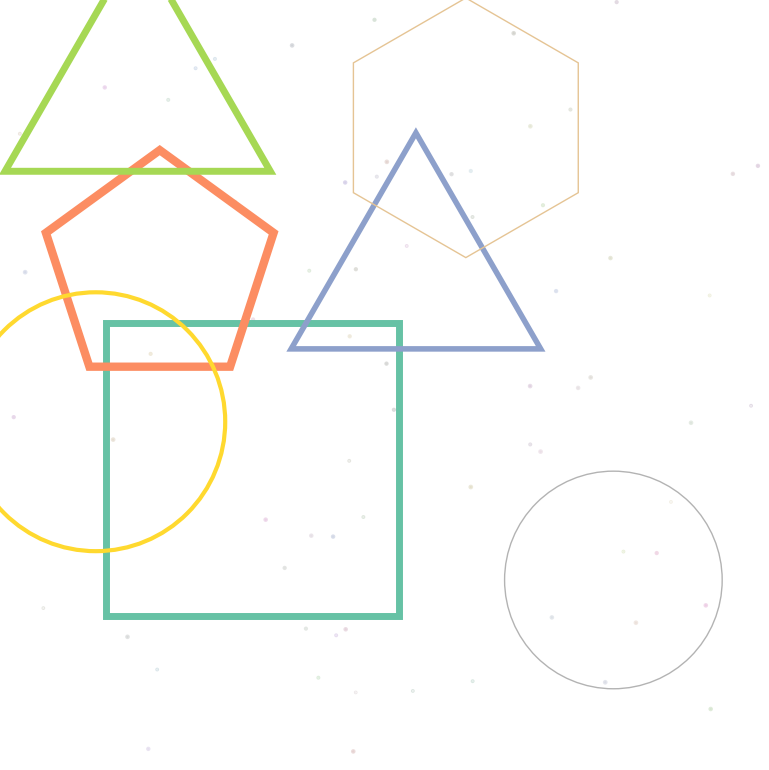[{"shape": "square", "thickness": 2.5, "radius": 0.95, "center": [0.328, 0.39]}, {"shape": "pentagon", "thickness": 3, "radius": 0.78, "center": [0.207, 0.65]}, {"shape": "triangle", "thickness": 2, "radius": 0.94, "center": [0.54, 0.64]}, {"shape": "triangle", "thickness": 2.5, "radius": 0.99, "center": [0.179, 0.877]}, {"shape": "circle", "thickness": 1.5, "radius": 0.84, "center": [0.124, 0.452]}, {"shape": "hexagon", "thickness": 0.5, "radius": 0.84, "center": [0.605, 0.834]}, {"shape": "circle", "thickness": 0.5, "radius": 0.71, "center": [0.797, 0.247]}]